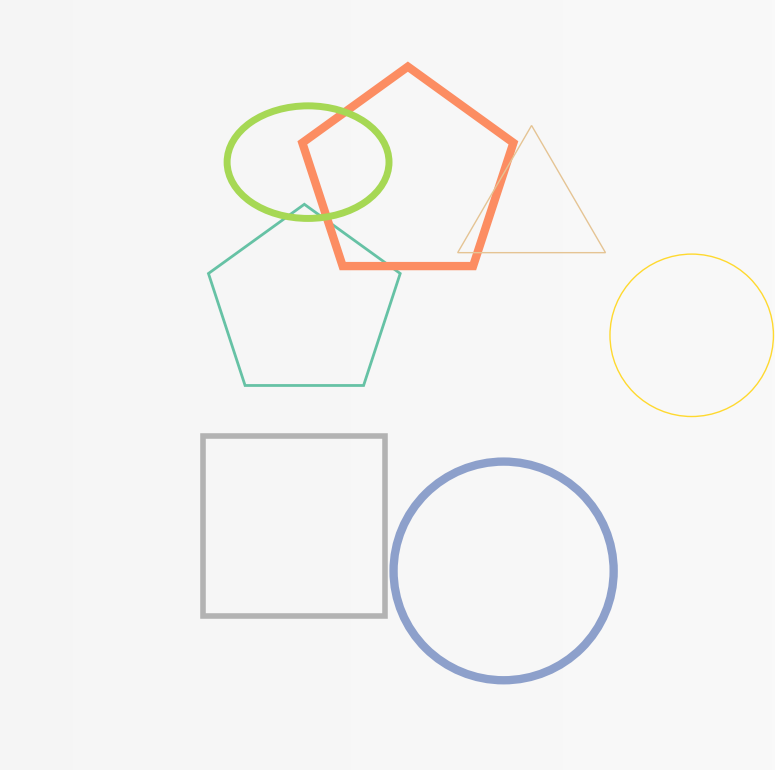[{"shape": "pentagon", "thickness": 1, "radius": 0.65, "center": [0.393, 0.605]}, {"shape": "pentagon", "thickness": 3, "radius": 0.72, "center": [0.526, 0.77]}, {"shape": "circle", "thickness": 3, "radius": 0.71, "center": [0.65, 0.259]}, {"shape": "oval", "thickness": 2.5, "radius": 0.52, "center": [0.397, 0.789]}, {"shape": "circle", "thickness": 0.5, "radius": 0.53, "center": [0.893, 0.565]}, {"shape": "triangle", "thickness": 0.5, "radius": 0.55, "center": [0.686, 0.727]}, {"shape": "square", "thickness": 2, "radius": 0.59, "center": [0.379, 0.317]}]